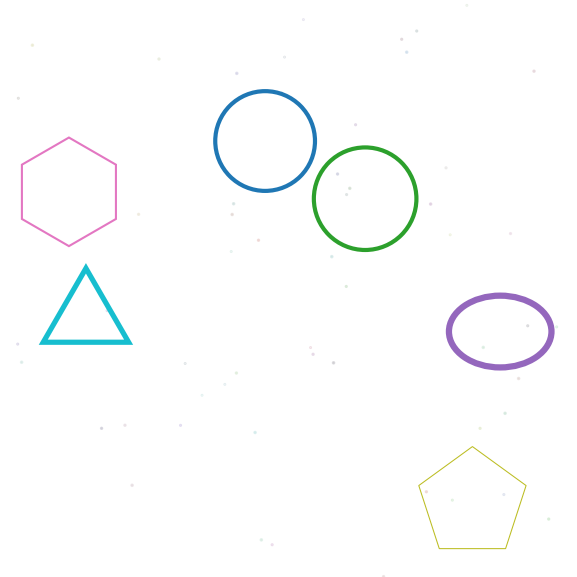[{"shape": "circle", "thickness": 2, "radius": 0.43, "center": [0.459, 0.755]}, {"shape": "circle", "thickness": 2, "radius": 0.44, "center": [0.632, 0.655]}, {"shape": "oval", "thickness": 3, "radius": 0.44, "center": [0.866, 0.425]}, {"shape": "hexagon", "thickness": 1, "radius": 0.47, "center": [0.119, 0.667]}, {"shape": "pentagon", "thickness": 0.5, "radius": 0.49, "center": [0.818, 0.128]}, {"shape": "triangle", "thickness": 2.5, "radius": 0.43, "center": [0.149, 0.449]}]